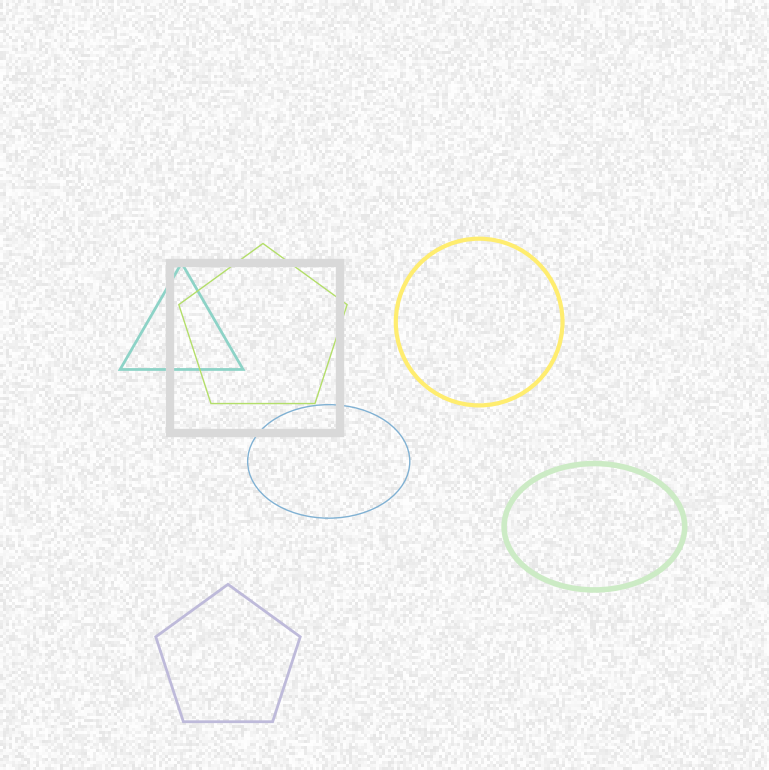[{"shape": "triangle", "thickness": 1, "radius": 0.46, "center": [0.236, 0.566]}, {"shape": "pentagon", "thickness": 1, "radius": 0.49, "center": [0.296, 0.142]}, {"shape": "oval", "thickness": 0.5, "radius": 0.53, "center": [0.427, 0.401]}, {"shape": "pentagon", "thickness": 0.5, "radius": 0.57, "center": [0.342, 0.569]}, {"shape": "square", "thickness": 3, "radius": 0.55, "center": [0.331, 0.548]}, {"shape": "oval", "thickness": 2, "radius": 0.59, "center": [0.772, 0.316]}, {"shape": "circle", "thickness": 1.5, "radius": 0.54, "center": [0.622, 0.582]}]